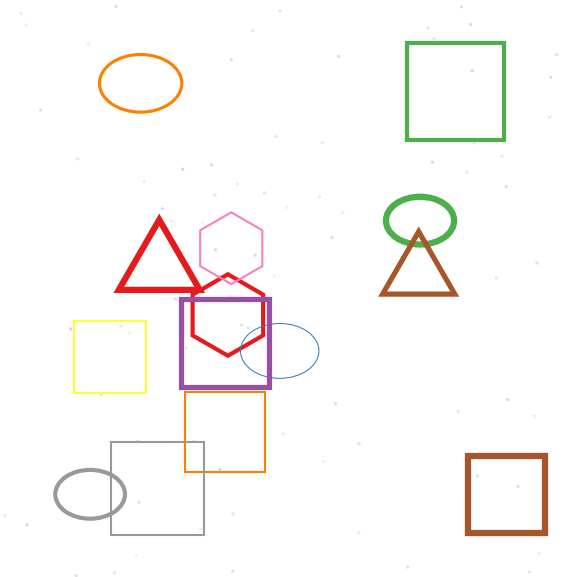[{"shape": "hexagon", "thickness": 2, "radius": 0.35, "center": [0.395, 0.454]}, {"shape": "triangle", "thickness": 3, "radius": 0.4, "center": [0.276, 0.538]}, {"shape": "oval", "thickness": 0.5, "radius": 0.34, "center": [0.484, 0.391]}, {"shape": "oval", "thickness": 3, "radius": 0.3, "center": [0.727, 0.617]}, {"shape": "square", "thickness": 2, "radius": 0.42, "center": [0.789, 0.84]}, {"shape": "square", "thickness": 2.5, "radius": 0.38, "center": [0.39, 0.406]}, {"shape": "oval", "thickness": 1.5, "radius": 0.36, "center": [0.243, 0.855]}, {"shape": "square", "thickness": 1, "radius": 0.35, "center": [0.389, 0.251]}, {"shape": "square", "thickness": 1, "radius": 0.31, "center": [0.19, 0.38]}, {"shape": "square", "thickness": 3, "radius": 0.33, "center": [0.877, 0.144]}, {"shape": "triangle", "thickness": 2.5, "radius": 0.36, "center": [0.725, 0.526]}, {"shape": "hexagon", "thickness": 1, "radius": 0.31, "center": [0.4, 0.569]}, {"shape": "oval", "thickness": 2, "radius": 0.3, "center": [0.156, 0.143]}, {"shape": "square", "thickness": 1, "radius": 0.4, "center": [0.273, 0.153]}]